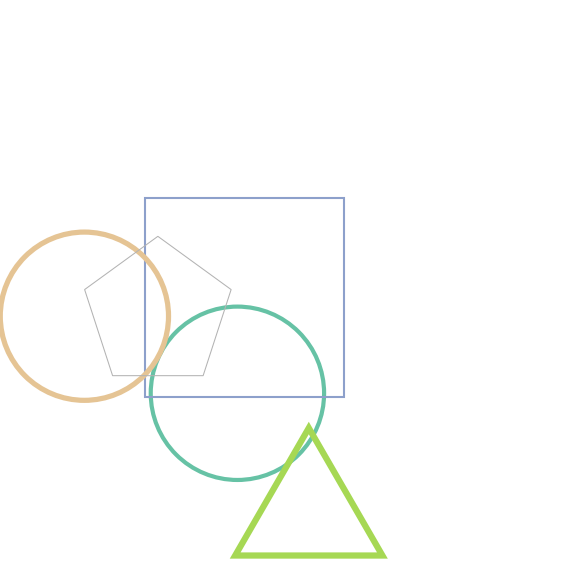[{"shape": "circle", "thickness": 2, "radius": 0.75, "center": [0.411, 0.318]}, {"shape": "square", "thickness": 1, "radius": 0.86, "center": [0.423, 0.484]}, {"shape": "triangle", "thickness": 3, "radius": 0.74, "center": [0.535, 0.111]}, {"shape": "circle", "thickness": 2.5, "radius": 0.73, "center": [0.146, 0.452]}, {"shape": "pentagon", "thickness": 0.5, "radius": 0.67, "center": [0.273, 0.457]}]